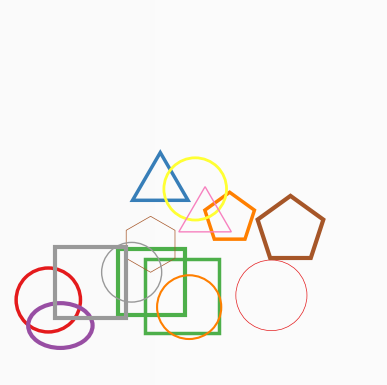[{"shape": "circle", "thickness": 0.5, "radius": 0.46, "center": [0.7, 0.233]}, {"shape": "circle", "thickness": 2.5, "radius": 0.42, "center": [0.125, 0.221]}, {"shape": "triangle", "thickness": 2.5, "radius": 0.41, "center": [0.414, 0.521]}, {"shape": "square", "thickness": 2.5, "radius": 0.48, "center": [0.47, 0.23]}, {"shape": "square", "thickness": 3, "radius": 0.43, "center": [0.39, 0.267]}, {"shape": "oval", "thickness": 3, "radius": 0.42, "center": [0.156, 0.154]}, {"shape": "pentagon", "thickness": 2.5, "radius": 0.34, "center": [0.593, 0.433]}, {"shape": "circle", "thickness": 1.5, "radius": 0.41, "center": [0.488, 0.202]}, {"shape": "circle", "thickness": 2, "radius": 0.4, "center": [0.504, 0.509]}, {"shape": "pentagon", "thickness": 3, "radius": 0.45, "center": [0.75, 0.402]}, {"shape": "hexagon", "thickness": 0.5, "radius": 0.36, "center": [0.389, 0.365]}, {"shape": "triangle", "thickness": 1, "radius": 0.39, "center": [0.529, 0.437]}, {"shape": "circle", "thickness": 1, "radius": 0.39, "center": [0.34, 0.293]}, {"shape": "square", "thickness": 3, "radius": 0.46, "center": [0.234, 0.267]}]